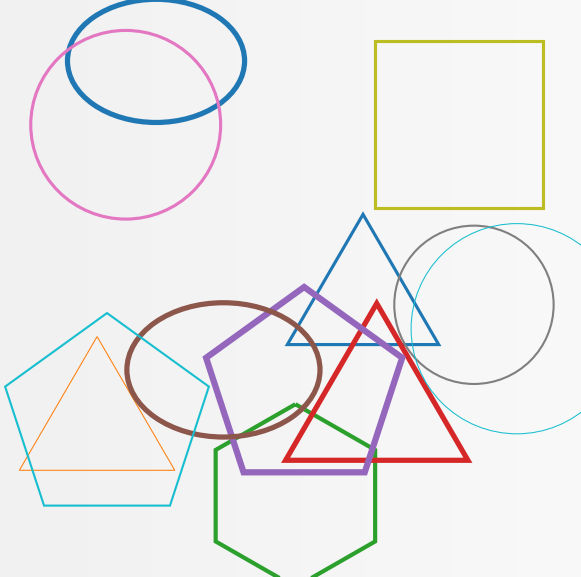[{"shape": "oval", "thickness": 2.5, "radius": 0.76, "center": [0.268, 0.894]}, {"shape": "triangle", "thickness": 1.5, "radius": 0.75, "center": [0.625, 0.478]}, {"shape": "triangle", "thickness": 0.5, "radius": 0.77, "center": [0.167, 0.262]}, {"shape": "hexagon", "thickness": 2, "radius": 0.79, "center": [0.508, 0.141]}, {"shape": "triangle", "thickness": 2.5, "radius": 0.91, "center": [0.648, 0.293]}, {"shape": "pentagon", "thickness": 3, "radius": 0.89, "center": [0.523, 0.325]}, {"shape": "oval", "thickness": 2.5, "radius": 0.83, "center": [0.384, 0.359]}, {"shape": "circle", "thickness": 1.5, "radius": 0.82, "center": [0.216, 0.783]}, {"shape": "circle", "thickness": 1, "radius": 0.69, "center": [0.815, 0.471]}, {"shape": "square", "thickness": 1.5, "radius": 0.72, "center": [0.789, 0.783]}, {"shape": "circle", "thickness": 0.5, "radius": 0.91, "center": [0.889, 0.43]}, {"shape": "pentagon", "thickness": 1, "radius": 0.92, "center": [0.184, 0.273]}]